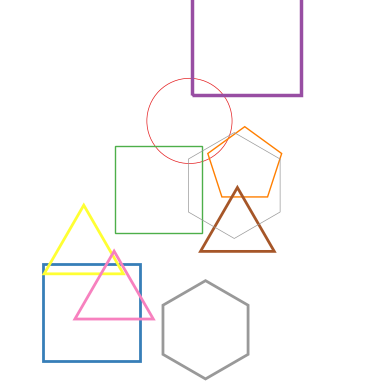[{"shape": "circle", "thickness": 0.5, "radius": 0.55, "center": [0.492, 0.686]}, {"shape": "square", "thickness": 2, "radius": 0.63, "center": [0.238, 0.188]}, {"shape": "square", "thickness": 1, "radius": 0.57, "center": [0.412, 0.507]}, {"shape": "square", "thickness": 2.5, "radius": 0.71, "center": [0.641, 0.895]}, {"shape": "pentagon", "thickness": 1, "radius": 0.5, "center": [0.636, 0.57]}, {"shape": "triangle", "thickness": 2, "radius": 0.59, "center": [0.218, 0.348]}, {"shape": "triangle", "thickness": 2, "radius": 0.55, "center": [0.617, 0.402]}, {"shape": "triangle", "thickness": 2, "radius": 0.59, "center": [0.296, 0.23]}, {"shape": "hexagon", "thickness": 0.5, "radius": 0.69, "center": [0.608, 0.518]}, {"shape": "hexagon", "thickness": 2, "radius": 0.64, "center": [0.534, 0.143]}]